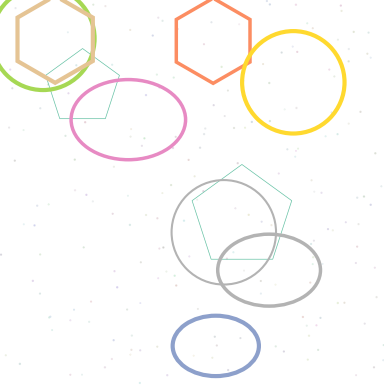[{"shape": "pentagon", "thickness": 0.5, "radius": 0.68, "center": [0.628, 0.437]}, {"shape": "pentagon", "thickness": 0.5, "radius": 0.5, "center": [0.214, 0.773]}, {"shape": "hexagon", "thickness": 2.5, "radius": 0.55, "center": [0.554, 0.894]}, {"shape": "oval", "thickness": 3, "radius": 0.56, "center": [0.56, 0.102]}, {"shape": "oval", "thickness": 2.5, "radius": 0.74, "center": [0.333, 0.689]}, {"shape": "circle", "thickness": 3, "radius": 0.67, "center": [0.112, 0.9]}, {"shape": "circle", "thickness": 3, "radius": 0.67, "center": [0.762, 0.786]}, {"shape": "hexagon", "thickness": 3, "radius": 0.56, "center": [0.143, 0.898]}, {"shape": "circle", "thickness": 1.5, "radius": 0.68, "center": [0.581, 0.397]}, {"shape": "oval", "thickness": 2.5, "radius": 0.67, "center": [0.699, 0.298]}]